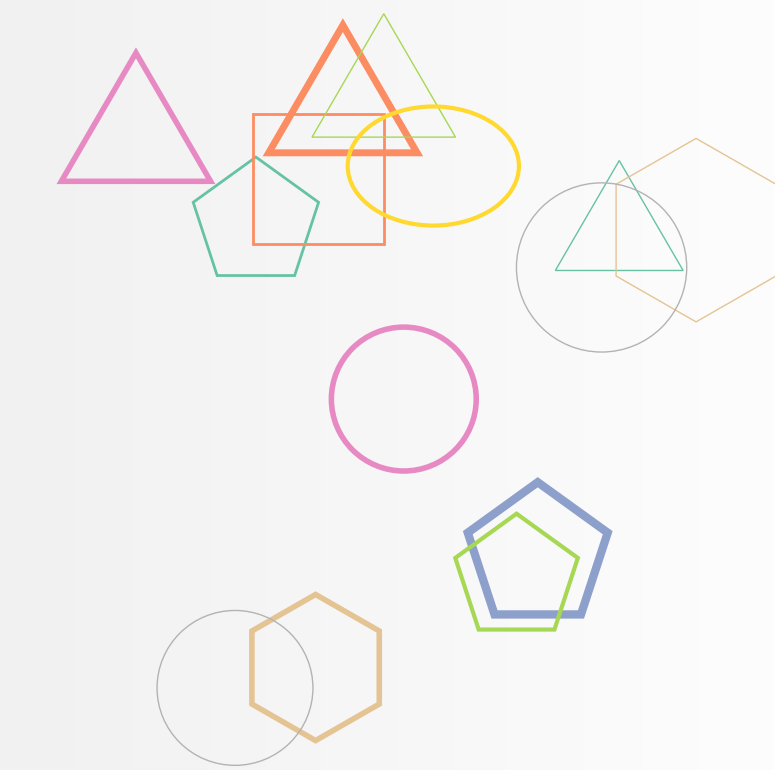[{"shape": "triangle", "thickness": 0.5, "radius": 0.48, "center": [0.799, 0.696]}, {"shape": "pentagon", "thickness": 1, "radius": 0.43, "center": [0.33, 0.711]}, {"shape": "triangle", "thickness": 2.5, "radius": 0.55, "center": [0.442, 0.857]}, {"shape": "square", "thickness": 1, "radius": 0.42, "center": [0.411, 0.768]}, {"shape": "pentagon", "thickness": 3, "radius": 0.47, "center": [0.694, 0.279]}, {"shape": "circle", "thickness": 2, "radius": 0.47, "center": [0.521, 0.482]}, {"shape": "triangle", "thickness": 2, "radius": 0.56, "center": [0.175, 0.82]}, {"shape": "pentagon", "thickness": 1.5, "radius": 0.42, "center": [0.667, 0.25]}, {"shape": "triangle", "thickness": 0.5, "radius": 0.53, "center": [0.495, 0.875]}, {"shape": "oval", "thickness": 1.5, "radius": 0.55, "center": [0.559, 0.784]}, {"shape": "hexagon", "thickness": 2, "radius": 0.47, "center": [0.407, 0.133]}, {"shape": "hexagon", "thickness": 0.5, "radius": 0.6, "center": [0.898, 0.701]}, {"shape": "circle", "thickness": 0.5, "radius": 0.55, "center": [0.776, 0.653]}, {"shape": "circle", "thickness": 0.5, "radius": 0.5, "center": [0.303, 0.107]}]